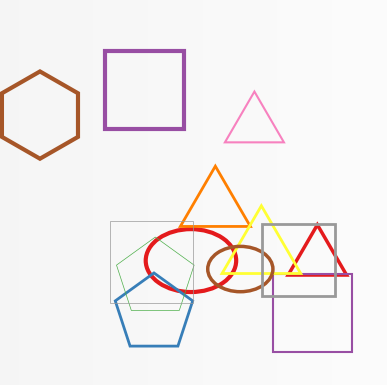[{"shape": "triangle", "thickness": 2.5, "radius": 0.44, "center": [0.819, 0.329]}, {"shape": "oval", "thickness": 3, "radius": 0.58, "center": [0.493, 0.323]}, {"shape": "pentagon", "thickness": 2, "radius": 0.53, "center": [0.397, 0.186]}, {"shape": "pentagon", "thickness": 0.5, "radius": 0.53, "center": [0.401, 0.279]}, {"shape": "square", "thickness": 3, "radius": 0.51, "center": [0.373, 0.765]}, {"shape": "square", "thickness": 1.5, "radius": 0.51, "center": [0.806, 0.187]}, {"shape": "triangle", "thickness": 2, "radius": 0.52, "center": [0.556, 0.464]}, {"shape": "triangle", "thickness": 2, "radius": 0.59, "center": [0.675, 0.348]}, {"shape": "hexagon", "thickness": 3, "radius": 0.57, "center": [0.103, 0.701]}, {"shape": "oval", "thickness": 2.5, "radius": 0.42, "center": [0.62, 0.301]}, {"shape": "triangle", "thickness": 1.5, "radius": 0.44, "center": [0.657, 0.674]}, {"shape": "square", "thickness": 2, "radius": 0.47, "center": [0.771, 0.325]}, {"shape": "square", "thickness": 0.5, "radius": 0.54, "center": [0.39, 0.319]}]